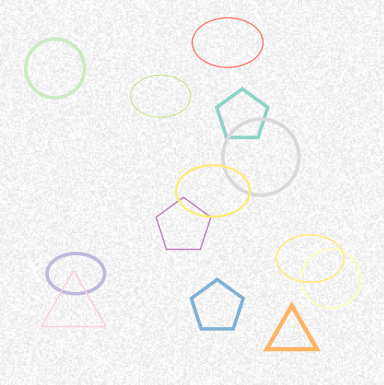[{"shape": "pentagon", "thickness": 2.5, "radius": 0.35, "center": [0.629, 0.699]}, {"shape": "circle", "thickness": 1, "radius": 0.38, "center": [0.86, 0.276]}, {"shape": "oval", "thickness": 2.5, "radius": 0.37, "center": [0.197, 0.289]}, {"shape": "oval", "thickness": 1, "radius": 0.46, "center": [0.591, 0.889]}, {"shape": "pentagon", "thickness": 2.5, "radius": 0.35, "center": [0.564, 0.203]}, {"shape": "triangle", "thickness": 3, "radius": 0.38, "center": [0.758, 0.131]}, {"shape": "oval", "thickness": 0.5, "radius": 0.39, "center": [0.417, 0.75]}, {"shape": "triangle", "thickness": 1, "radius": 0.48, "center": [0.191, 0.2]}, {"shape": "circle", "thickness": 2.5, "radius": 0.49, "center": [0.678, 0.592]}, {"shape": "pentagon", "thickness": 1, "radius": 0.37, "center": [0.477, 0.413]}, {"shape": "circle", "thickness": 2.5, "radius": 0.38, "center": [0.143, 0.822]}, {"shape": "oval", "thickness": 1.5, "radius": 0.48, "center": [0.553, 0.504]}, {"shape": "oval", "thickness": 1, "radius": 0.44, "center": [0.806, 0.328]}]